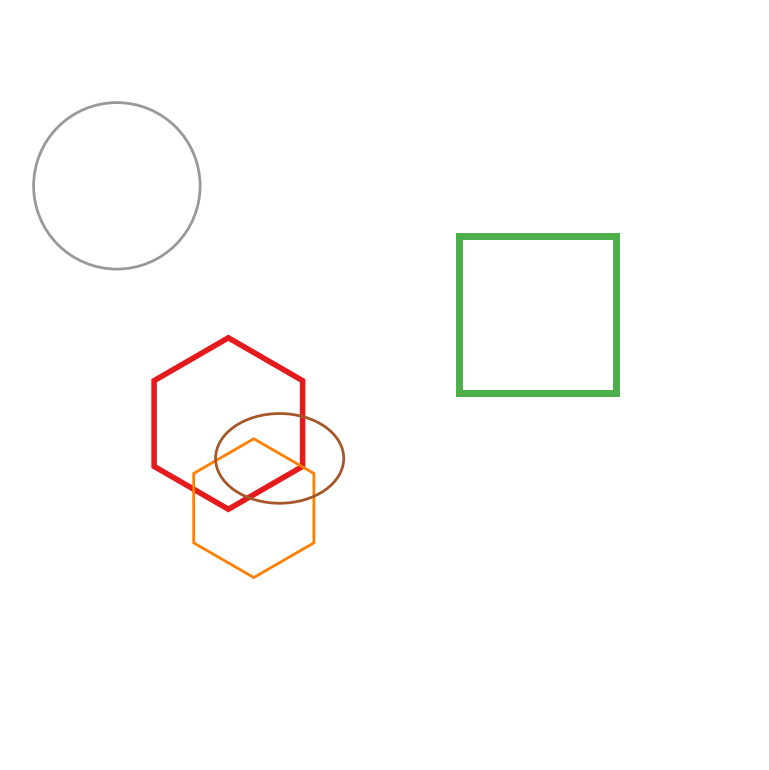[{"shape": "hexagon", "thickness": 2, "radius": 0.56, "center": [0.297, 0.45]}, {"shape": "square", "thickness": 2.5, "radius": 0.51, "center": [0.698, 0.591]}, {"shape": "hexagon", "thickness": 1, "radius": 0.45, "center": [0.33, 0.34]}, {"shape": "oval", "thickness": 1, "radius": 0.42, "center": [0.363, 0.405]}, {"shape": "circle", "thickness": 1, "radius": 0.54, "center": [0.152, 0.759]}]